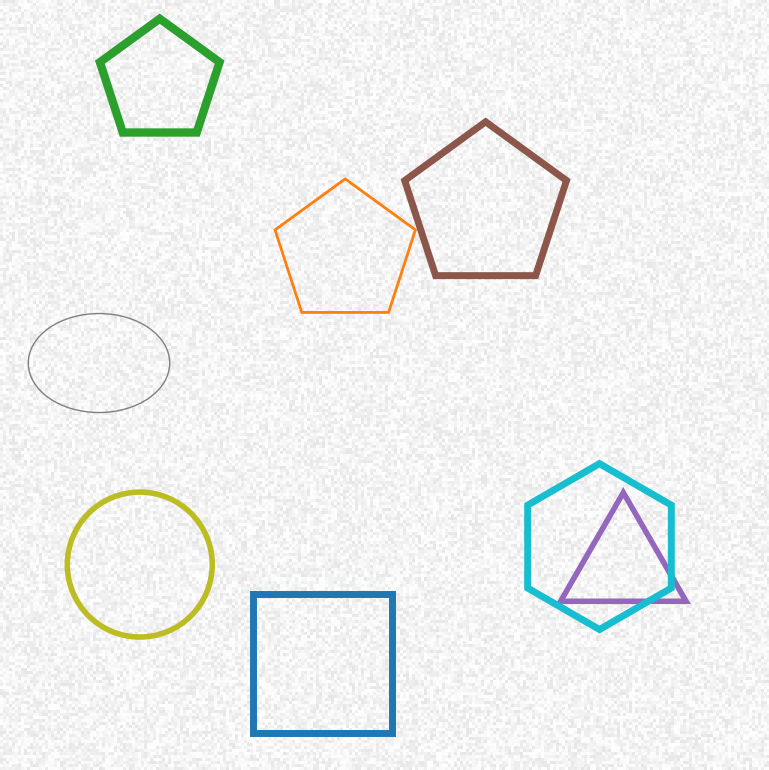[{"shape": "square", "thickness": 2.5, "radius": 0.45, "center": [0.419, 0.138]}, {"shape": "pentagon", "thickness": 1, "radius": 0.48, "center": [0.448, 0.672]}, {"shape": "pentagon", "thickness": 3, "radius": 0.41, "center": [0.207, 0.894]}, {"shape": "triangle", "thickness": 2, "radius": 0.47, "center": [0.81, 0.266]}, {"shape": "pentagon", "thickness": 2.5, "radius": 0.55, "center": [0.631, 0.731]}, {"shape": "oval", "thickness": 0.5, "radius": 0.46, "center": [0.129, 0.529]}, {"shape": "circle", "thickness": 2, "radius": 0.47, "center": [0.182, 0.267]}, {"shape": "hexagon", "thickness": 2.5, "radius": 0.54, "center": [0.779, 0.29]}]